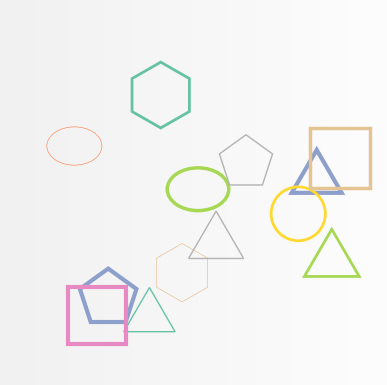[{"shape": "hexagon", "thickness": 2, "radius": 0.43, "center": [0.415, 0.753]}, {"shape": "triangle", "thickness": 1, "radius": 0.38, "center": [0.386, 0.177]}, {"shape": "oval", "thickness": 0.5, "radius": 0.36, "center": [0.192, 0.621]}, {"shape": "pentagon", "thickness": 3, "radius": 0.38, "center": [0.279, 0.226]}, {"shape": "triangle", "thickness": 3, "radius": 0.37, "center": [0.817, 0.536]}, {"shape": "square", "thickness": 3, "radius": 0.37, "center": [0.25, 0.18]}, {"shape": "triangle", "thickness": 2, "radius": 0.41, "center": [0.856, 0.323]}, {"shape": "oval", "thickness": 2.5, "radius": 0.4, "center": [0.511, 0.509]}, {"shape": "circle", "thickness": 2, "radius": 0.35, "center": [0.77, 0.445]}, {"shape": "hexagon", "thickness": 0.5, "radius": 0.38, "center": [0.47, 0.292]}, {"shape": "square", "thickness": 2.5, "radius": 0.38, "center": [0.878, 0.59]}, {"shape": "pentagon", "thickness": 1, "radius": 0.36, "center": [0.635, 0.578]}, {"shape": "triangle", "thickness": 1, "radius": 0.41, "center": [0.558, 0.37]}]